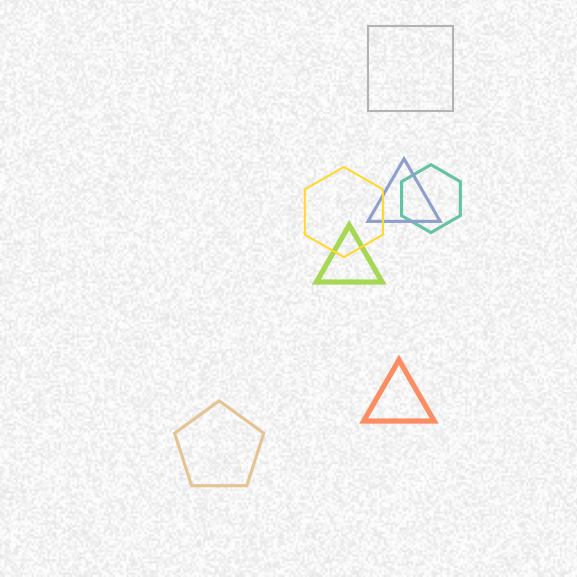[{"shape": "hexagon", "thickness": 1.5, "radius": 0.29, "center": [0.746, 0.655]}, {"shape": "triangle", "thickness": 2.5, "radius": 0.35, "center": [0.691, 0.305]}, {"shape": "triangle", "thickness": 1.5, "radius": 0.36, "center": [0.7, 0.652]}, {"shape": "triangle", "thickness": 2.5, "radius": 0.33, "center": [0.605, 0.544]}, {"shape": "hexagon", "thickness": 1, "radius": 0.39, "center": [0.595, 0.632]}, {"shape": "pentagon", "thickness": 1.5, "radius": 0.41, "center": [0.38, 0.224]}, {"shape": "square", "thickness": 1, "radius": 0.37, "center": [0.711, 0.88]}]